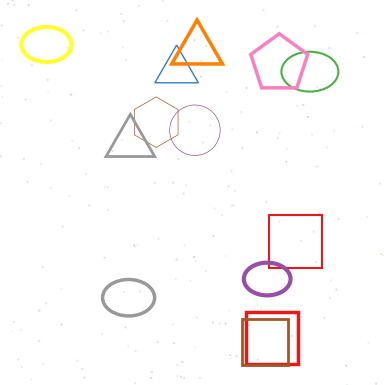[{"shape": "square", "thickness": 2.5, "radius": 0.34, "center": [0.706, 0.122]}, {"shape": "square", "thickness": 1.5, "radius": 0.34, "center": [0.767, 0.373]}, {"shape": "triangle", "thickness": 1, "radius": 0.33, "center": [0.459, 0.818]}, {"shape": "oval", "thickness": 1.5, "radius": 0.37, "center": [0.805, 0.814]}, {"shape": "oval", "thickness": 3, "radius": 0.3, "center": [0.694, 0.275]}, {"shape": "circle", "thickness": 0.5, "radius": 0.33, "center": [0.506, 0.662]}, {"shape": "triangle", "thickness": 2.5, "radius": 0.38, "center": [0.512, 0.872]}, {"shape": "oval", "thickness": 3, "radius": 0.32, "center": [0.121, 0.884]}, {"shape": "hexagon", "thickness": 0.5, "radius": 0.33, "center": [0.406, 0.683]}, {"shape": "square", "thickness": 2, "radius": 0.3, "center": [0.689, 0.111]}, {"shape": "pentagon", "thickness": 2.5, "radius": 0.39, "center": [0.725, 0.835]}, {"shape": "oval", "thickness": 2.5, "radius": 0.34, "center": [0.334, 0.227]}, {"shape": "triangle", "thickness": 2, "radius": 0.37, "center": [0.339, 0.63]}]